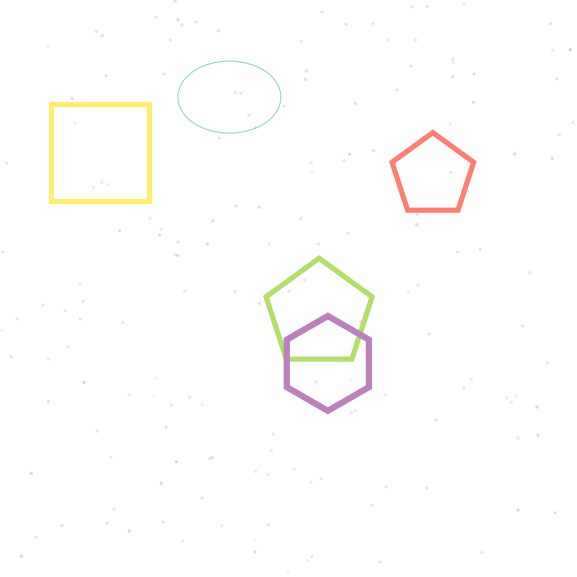[{"shape": "oval", "thickness": 0.5, "radius": 0.45, "center": [0.397, 0.831]}, {"shape": "pentagon", "thickness": 2.5, "radius": 0.37, "center": [0.749, 0.695]}, {"shape": "pentagon", "thickness": 2.5, "radius": 0.48, "center": [0.553, 0.455]}, {"shape": "hexagon", "thickness": 3, "radius": 0.41, "center": [0.568, 0.37]}, {"shape": "square", "thickness": 2.5, "radius": 0.42, "center": [0.173, 0.735]}]